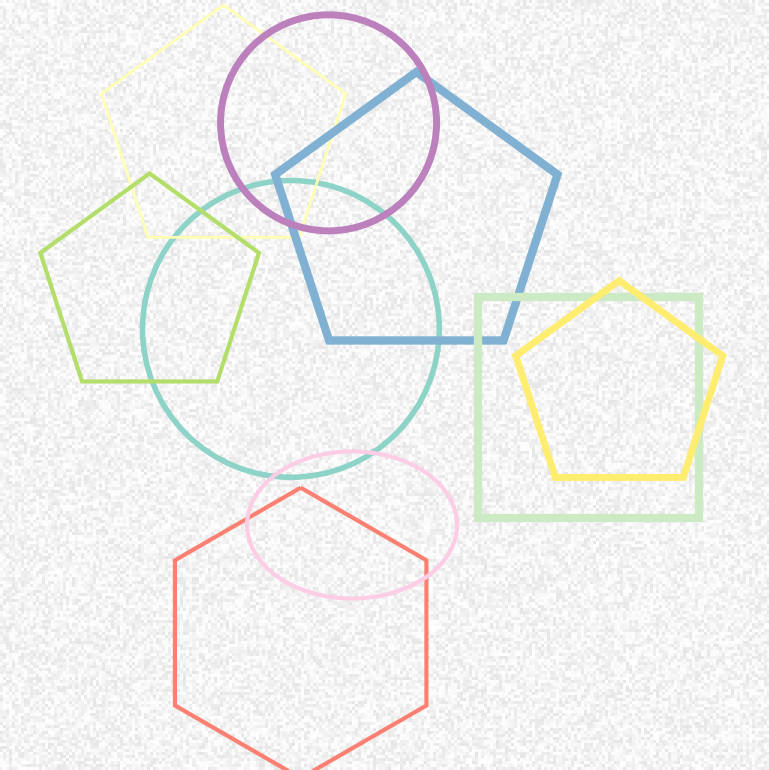[{"shape": "circle", "thickness": 2, "radius": 0.96, "center": [0.378, 0.573]}, {"shape": "pentagon", "thickness": 1, "radius": 0.83, "center": [0.29, 0.827]}, {"shape": "hexagon", "thickness": 1.5, "radius": 0.94, "center": [0.39, 0.178]}, {"shape": "pentagon", "thickness": 3, "radius": 0.96, "center": [0.541, 0.714]}, {"shape": "pentagon", "thickness": 1.5, "radius": 0.75, "center": [0.194, 0.625]}, {"shape": "oval", "thickness": 1.5, "radius": 0.68, "center": [0.457, 0.318]}, {"shape": "circle", "thickness": 2.5, "radius": 0.7, "center": [0.427, 0.84]}, {"shape": "square", "thickness": 3, "radius": 0.72, "center": [0.764, 0.471]}, {"shape": "pentagon", "thickness": 2.5, "radius": 0.71, "center": [0.804, 0.494]}]